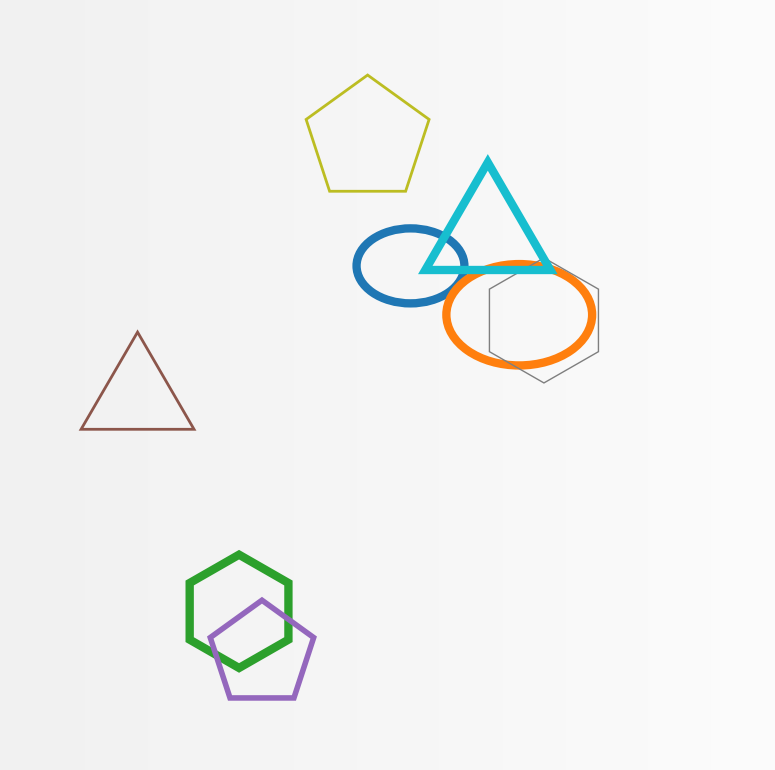[{"shape": "oval", "thickness": 3, "radius": 0.35, "center": [0.53, 0.655]}, {"shape": "oval", "thickness": 3, "radius": 0.47, "center": [0.67, 0.591]}, {"shape": "hexagon", "thickness": 3, "radius": 0.37, "center": [0.308, 0.206]}, {"shape": "pentagon", "thickness": 2, "radius": 0.35, "center": [0.338, 0.15]}, {"shape": "triangle", "thickness": 1, "radius": 0.42, "center": [0.177, 0.485]}, {"shape": "hexagon", "thickness": 0.5, "radius": 0.41, "center": [0.702, 0.584]}, {"shape": "pentagon", "thickness": 1, "radius": 0.42, "center": [0.474, 0.819]}, {"shape": "triangle", "thickness": 3, "radius": 0.47, "center": [0.629, 0.696]}]